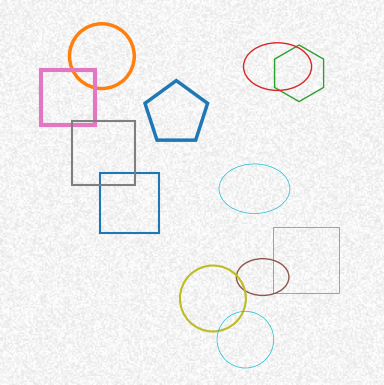[{"shape": "square", "thickness": 1.5, "radius": 0.39, "center": [0.337, 0.473]}, {"shape": "pentagon", "thickness": 2.5, "radius": 0.43, "center": [0.458, 0.705]}, {"shape": "circle", "thickness": 2.5, "radius": 0.42, "center": [0.265, 0.854]}, {"shape": "hexagon", "thickness": 1, "radius": 0.37, "center": [0.777, 0.81]}, {"shape": "oval", "thickness": 1, "radius": 0.44, "center": [0.721, 0.827]}, {"shape": "square", "thickness": 0.5, "radius": 0.43, "center": [0.795, 0.325]}, {"shape": "oval", "thickness": 1, "radius": 0.34, "center": [0.682, 0.28]}, {"shape": "square", "thickness": 3, "radius": 0.35, "center": [0.176, 0.747]}, {"shape": "square", "thickness": 1.5, "radius": 0.41, "center": [0.269, 0.603]}, {"shape": "circle", "thickness": 1.5, "radius": 0.43, "center": [0.553, 0.225]}, {"shape": "oval", "thickness": 0.5, "radius": 0.46, "center": [0.661, 0.51]}, {"shape": "circle", "thickness": 0.5, "radius": 0.37, "center": [0.637, 0.118]}]